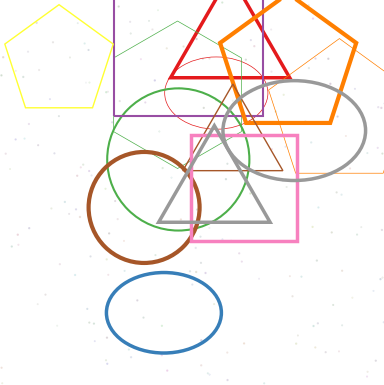[{"shape": "triangle", "thickness": 2.5, "radius": 0.89, "center": [0.598, 0.887]}, {"shape": "oval", "thickness": 0.5, "radius": 0.67, "center": [0.562, 0.758]}, {"shape": "oval", "thickness": 2.5, "radius": 0.75, "center": [0.426, 0.188]}, {"shape": "circle", "thickness": 1.5, "radius": 0.92, "center": [0.463, 0.586]}, {"shape": "hexagon", "thickness": 0.5, "radius": 0.96, "center": [0.461, 0.754]}, {"shape": "square", "thickness": 1.5, "radius": 0.97, "center": [0.49, 0.893]}, {"shape": "pentagon", "thickness": 3, "radius": 0.93, "center": [0.748, 0.831]}, {"shape": "pentagon", "thickness": 0.5, "radius": 0.97, "center": [0.882, 0.706]}, {"shape": "pentagon", "thickness": 1, "radius": 0.74, "center": [0.153, 0.84]}, {"shape": "circle", "thickness": 3, "radius": 0.72, "center": [0.374, 0.461]}, {"shape": "triangle", "thickness": 1, "radius": 0.75, "center": [0.605, 0.632]}, {"shape": "square", "thickness": 2.5, "radius": 0.69, "center": [0.634, 0.512]}, {"shape": "triangle", "thickness": 2.5, "radius": 0.84, "center": [0.557, 0.506]}, {"shape": "oval", "thickness": 2.5, "radius": 0.93, "center": [0.764, 0.661]}]